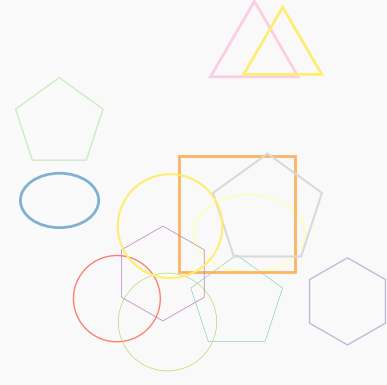[{"shape": "pentagon", "thickness": 0.5, "radius": 0.62, "center": [0.611, 0.213]}, {"shape": "oval", "thickness": 1, "radius": 0.72, "center": [0.643, 0.394]}, {"shape": "hexagon", "thickness": 1, "radius": 0.57, "center": [0.897, 0.217]}, {"shape": "circle", "thickness": 1, "radius": 0.56, "center": [0.302, 0.224]}, {"shape": "oval", "thickness": 2, "radius": 0.5, "center": [0.154, 0.479]}, {"shape": "square", "thickness": 2, "radius": 0.75, "center": [0.613, 0.444]}, {"shape": "circle", "thickness": 0.5, "radius": 0.63, "center": [0.432, 0.164]}, {"shape": "triangle", "thickness": 2, "radius": 0.65, "center": [0.657, 0.866]}, {"shape": "pentagon", "thickness": 1.5, "radius": 0.74, "center": [0.69, 0.453]}, {"shape": "hexagon", "thickness": 0.5, "radius": 0.62, "center": [0.42, 0.29]}, {"shape": "pentagon", "thickness": 1, "radius": 0.59, "center": [0.153, 0.68]}, {"shape": "circle", "thickness": 1.5, "radius": 0.67, "center": [0.439, 0.413]}, {"shape": "triangle", "thickness": 2, "radius": 0.58, "center": [0.73, 0.865]}]